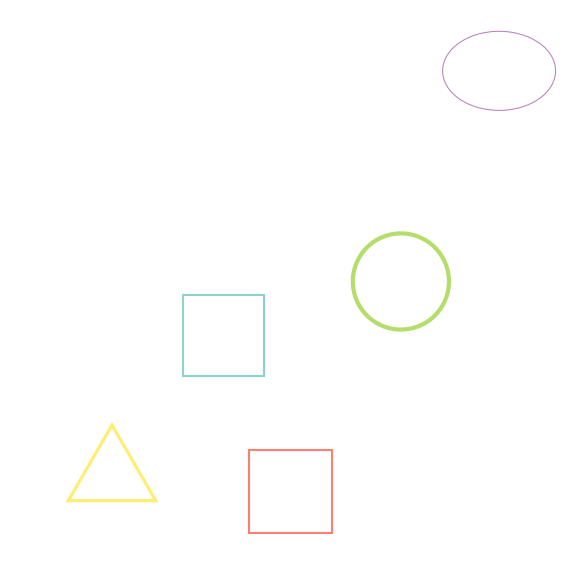[{"shape": "square", "thickness": 1, "radius": 0.35, "center": [0.387, 0.418]}, {"shape": "square", "thickness": 1, "radius": 0.36, "center": [0.503, 0.147]}, {"shape": "circle", "thickness": 2, "radius": 0.42, "center": [0.694, 0.512]}, {"shape": "oval", "thickness": 0.5, "radius": 0.49, "center": [0.864, 0.876]}, {"shape": "triangle", "thickness": 1.5, "radius": 0.44, "center": [0.194, 0.176]}]